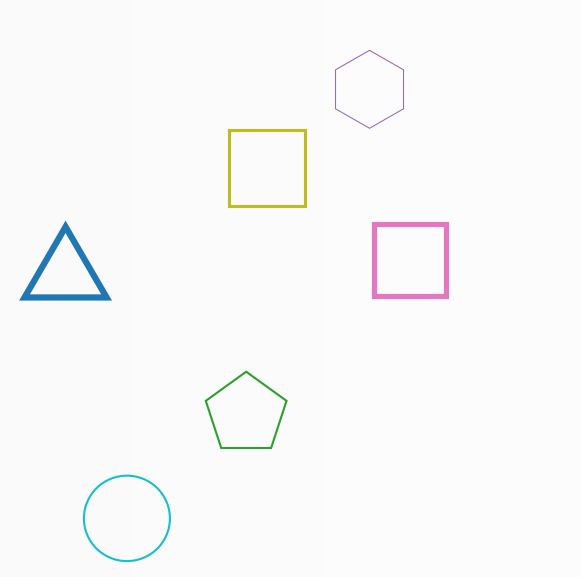[{"shape": "triangle", "thickness": 3, "radius": 0.41, "center": [0.113, 0.525]}, {"shape": "pentagon", "thickness": 1, "radius": 0.37, "center": [0.424, 0.282]}, {"shape": "hexagon", "thickness": 0.5, "radius": 0.34, "center": [0.636, 0.844]}, {"shape": "square", "thickness": 2.5, "radius": 0.31, "center": [0.705, 0.549]}, {"shape": "square", "thickness": 1.5, "radius": 0.33, "center": [0.459, 0.709]}, {"shape": "circle", "thickness": 1, "radius": 0.37, "center": [0.218, 0.101]}]